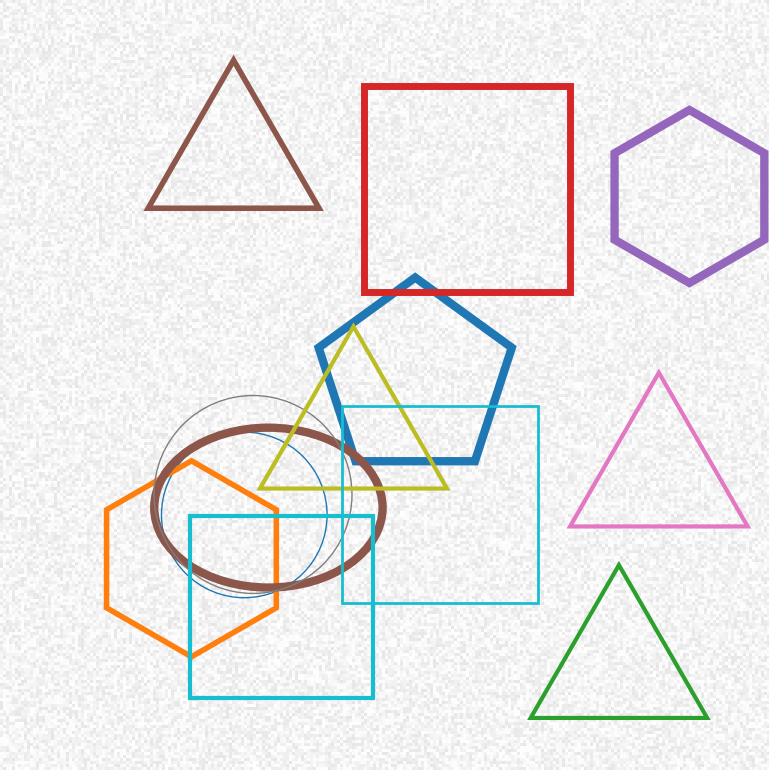[{"shape": "pentagon", "thickness": 3, "radius": 0.66, "center": [0.539, 0.508]}, {"shape": "circle", "thickness": 0.5, "radius": 0.54, "center": [0.317, 0.331]}, {"shape": "hexagon", "thickness": 2, "radius": 0.64, "center": [0.249, 0.274]}, {"shape": "triangle", "thickness": 1.5, "radius": 0.66, "center": [0.804, 0.134]}, {"shape": "square", "thickness": 2.5, "radius": 0.67, "center": [0.607, 0.754]}, {"shape": "hexagon", "thickness": 3, "radius": 0.56, "center": [0.895, 0.745]}, {"shape": "triangle", "thickness": 2, "radius": 0.64, "center": [0.303, 0.794]}, {"shape": "oval", "thickness": 3, "radius": 0.74, "center": [0.349, 0.341]}, {"shape": "triangle", "thickness": 1.5, "radius": 0.67, "center": [0.856, 0.383]}, {"shape": "circle", "thickness": 0.5, "radius": 0.64, "center": [0.329, 0.358]}, {"shape": "triangle", "thickness": 1.5, "radius": 0.7, "center": [0.459, 0.436]}, {"shape": "square", "thickness": 1, "radius": 0.64, "center": [0.571, 0.345]}, {"shape": "square", "thickness": 1.5, "radius": 0.59, "center": [0.366, 0.212]}]